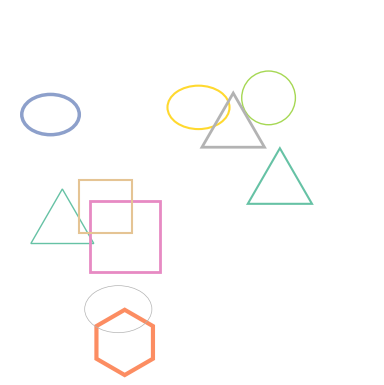[{"shape": "triangle", "thickness": 1, "radius": 0.47, "center": [0.162, 0.415]}, {"shape": "triangle", "thickness": 1.5, "radius": 0.48, "center": [0.727, 0.519]}, {"shape": "hexagon", "thickness": 3, "radius": 0.42, "center": [0.324, 0.111]}, {"shape": "oval", "thickness": 2.5, "radius": 0.37, "center": [0.131, 0.702]}, {"shape": "square", "thickness": 2, "radius": 0.46, "center": [0.324, 0.385]}, {"shape": "circle", "thickness": 1, "radius": 0.35, "center": [0.698, 0.746]}, {"shape": "oval", "thickness": 1.5, "radius": 0.4, "center": [0.516, 0.721]}, {"shape": "square", "thickness": 1.5, "radius": 0.34, "center": [0.273, 0.464]}, {"shape": "oval", "thickness": 0.5, "radius": 0.44, "center": [0.307, 0.197]}, {"shape": "triangle", "thickness": 2, "radius": 0.47, "center": [0.606, 0.664]}]